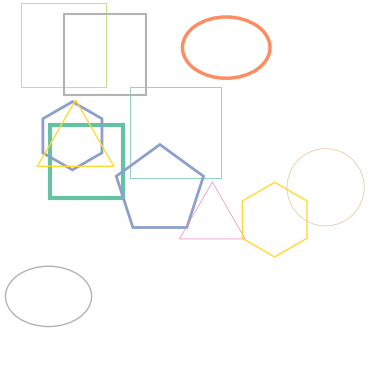[{"shape": "square", "thickness": 0.5, "radius": 0.59, "center": [0.457, 0.657]}, {"shape": "square", "thickness": 3, "radius": 0.48, "center": [0.225, 0.581]}, {"shape": "oval", "thickness": 2.5, "radius": 0.57, "center": [0.588, 0.876]}, {"shape": "pentagon", "thickness": 2, "radius": 0.6, "center": [0.415, 0.505]}, {"shape": "hexagon", "thickness": 2, "radius": 0.44, "center": [0.188, 0.647]}, {"shape": "triangle", "thickness": 0.5, "radius": 0.49, "center": [0.552, 0.429]}, {"shape": "square", "thickness": 0.5, "radius": 0.55, "center": [0.165, 0.884]}, {"shape": "triangle", "thickness": 1, "radius": 0.57, "center": [0.196, 0.625]}, {"shape": "hexagon", "thickness": 1, "radius": 0.48, "center": [0.713, 0.43]}, {"shape": "circle", "thickness": 0.5, "radius": 0.5, "center": [0.846, 0.513]}, {"shape": "oval", "thickness": 1, "radius": 0.56, "center": [0.126, 0.23]}, {"shape": "square", "thickness": 1.5, "radius": 0.53, "center": [0.272, 0.858]}]